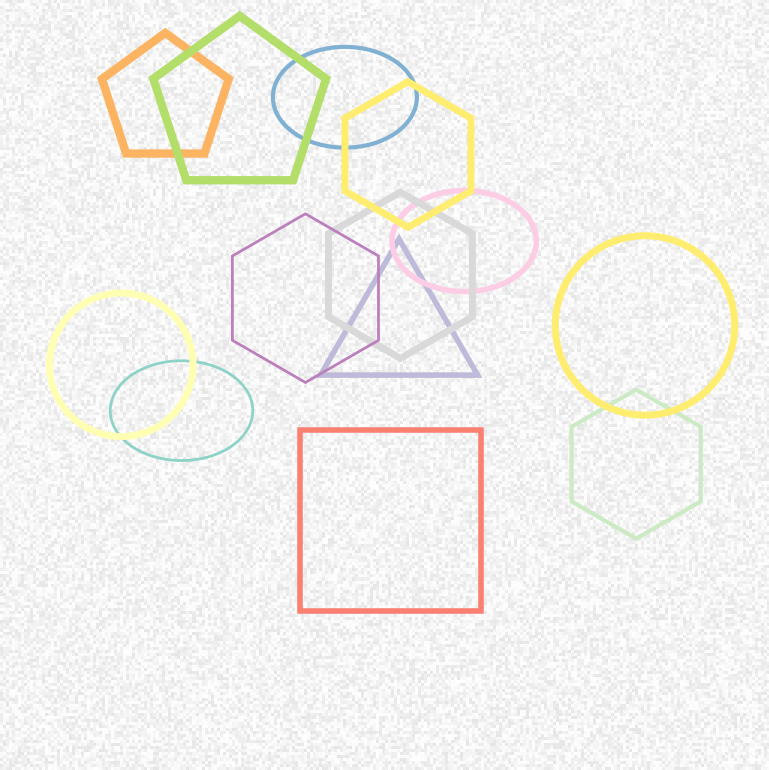[{"shape": "oval", "thickness": 1, "radius": 0.46, "center": [0.236, 0.467]}, {"shape": "circle", "thickness": 2.5, "radius": 0.47, "center": [0.157, 0.526]}, {"shape": "triangle", "thickness": 2, "radius": 0.59, "center": [0.518, 0.572]}, {"shape": "square", "thickness": 2, "radius": 0.59, "center": [0.507, 0.324]}, {"shape": "oval", "thickness": 1.5, "radius": 0.47, "center": [0.448, 0.874]}, {"shape": "pentagon", "thickness": 3, "radius": 0.43, "center": [0.215, 0.871]}, {"shape": "pentagon", "thickness": 3, "radius": 0.59, "center": [0.311, 0.861]}, {"shape": "oval", "thickness": 2, "radius": 0.47, "center": [0.603, 0.687]}, {"shape": "hexagon", "thickness": 2.5, "radius": 0.54, "center": [0.52, 0.643]}, {"shape": "hexagon", "thickness": 1, "radius": 0.55, "center": [0.397, 0.613]}, {"shape": "hexagon", "thickness": 1.5, "radius": 0.48, "center": [0.826, 0.397]}, {"shape": "hexagon", "thickness": 2.5, "radius": 0.47, "center": [0.53, 0.799]}, {"shape": "circle", "thickness": 2.5, "radius": 0.58, "center": [0.838, 0.577]}]